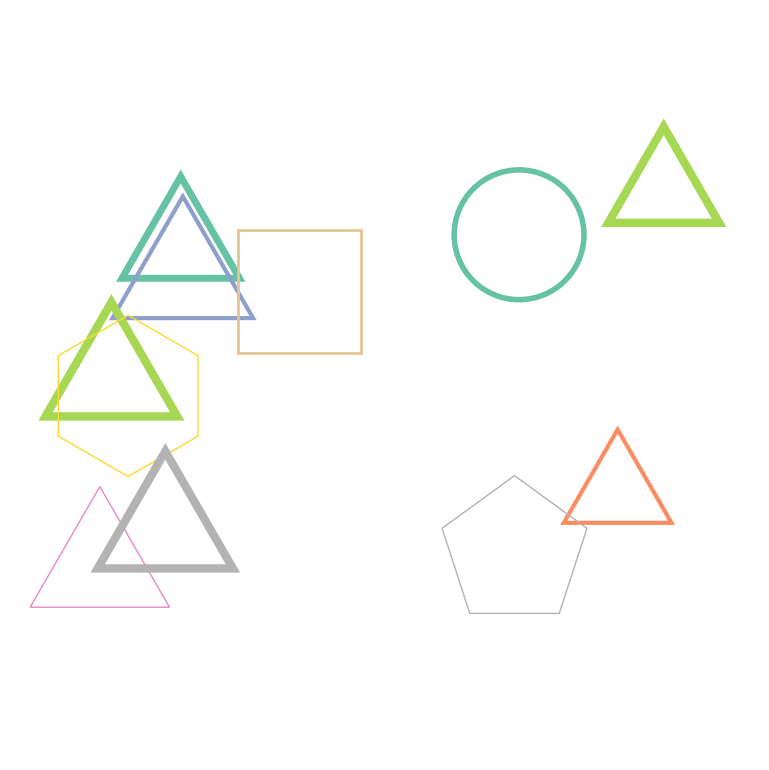[{"shape": "circle", "thickness": 2, "radius": 0.42, "center": [0.674, 0.695]}, {"shape": "triangle", "thickness": 2.5, "radius": 0.44, "center": [0.235, 0.683]}, {"shape": "triangle", "thickness": 1.5, "radius": 0.4, "center": [0.802, 0.361]}, {"shape": "triangle", "thickness": 1.5, "radius": 0.53, "center": [0.237, 0.64]}, {"shape": "triangle", "thickness": 0.5, "radius": 0.52, "center": [0.13, 0.264]}, {"shape": "triangle", "thickness": 3, "radius": 0.49, "center": [0.145, 0.509]}, {"shape": "triangle", "thickness": 3, "radius": 0.42, "center": [0.862, 0.752]}, {"shape": "hexagon", "thickness": 0.5, "radius": 0.52, "center": [0.166, 0.486]}, {"shape": "square", "thickness": 1, "radius": 0.4, "center": [0.389, 0.621]}, {"shape": "triangle", "thickness": 3, "radius": 0.51, "center": [0.215, 0.312]}, {"shape": "pentagon", "thickness": 0.5, "radius": 0.49, "center": [0.668, 0.283]}]